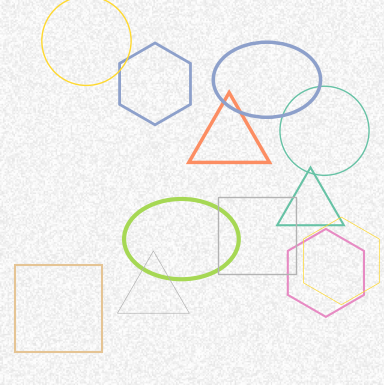[{"shape": "circle", "thickness": 1, "radius": 0.58, "center": [0.843, 0.66]}, {"shape": "triangle", "thickness": 1.5, "radius": 0.5, "center": [0.806, 0.465]}, {"shape": "triangle", "thickness": 2.5, "radius": 0.6, "center": [0.595, 0.639]}, {"shape": "hexagon", "thickness": 2, "radius": 0.53, "center": [0.403, 0.782]}, {"shape": "oval", "thickness": 2.5, "radius": 0.7, "center": [0.693, 0.793]}, {"shape": "hexagon", "thickness": 1.5, "radius": 0.57, "center": [0.846, 0.291]}, {"shape": "oval", "thickness": 3, "radius": 0.74, "center": [0.471, 0.379]}, {"shape": "hexagon", "thickness": 0.5, "radius": 0.57, "center": [0.887, 0.322]}, {"shape": "circle", "thickness": 1, "radius": 0.58, "center": [0.225, 0.894]}, {"shape": "square", "thickness": 1.5, "radius": 0.56, "center": [0.152, 0.199]}, {"shape": "square", "thickness": 1, "radius": 0.5, "center": [0.668, 0.388]}, {"shape": "triangle", "thickness": 0.5, "radius": 0.54, "center": [0.398, 0.24]}]